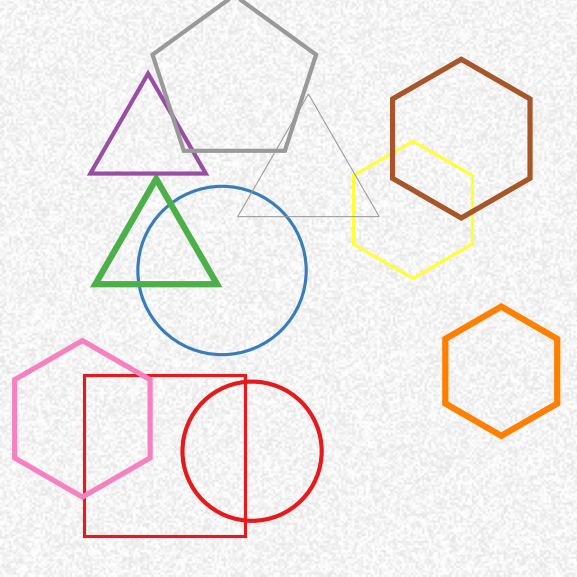[{"shape": "square", "thickness": 1.5, "radius": 0.7, "center": [0.284, 0.211]}, {"shape": "circle", "thickness": 2, "radius": 0.6, "center": [0.437, 0.218]}, {"shape": "circle", "thickness": 1.5, "radius": 0.73, "center": [0.384, 0.531]}, {"shape": "triangle", "thickness": 3, "radius": 0.61, "center": [0.27, 0.568]}, {"shape": "triangle", "thickness": 2, "radius": 0.58, "center": [0.256, 0.756]}, {"shape": "hexagon", "thickness": 3, "radius": 0.56, "center": [0.868, 0.356]}, {"shape": "hexagon", "thickness": 1.5, "radius": 0.59, "center": [0.715, 0.636]}, {"shape": "hexagon", "thickness": 2.5, "radius": 0.69, "center": [0.799, 0.759]}, {"shape": "hexagon", "thickness": 2.5, "radius": 0.68, "center": [0.143, 0.274]}, {"shape": "pentagon", "thickness": 2, "radius": 0.74, "center": [0.406, 0.858]}, {"shape": "triangle", "thickness": 0.5, "radius": 0.71, "center": [0.534, 0.695]}]